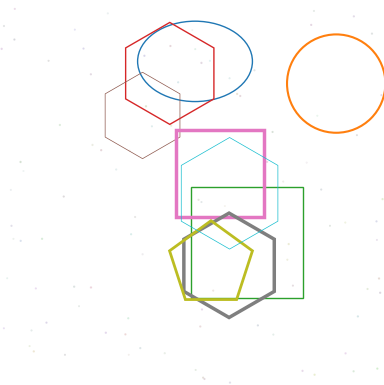[{"shape": "oval", "thickness": 1, "radius": 0.75, "center": [0.507, 0.841]}, {"shape": "circle", "thickness": 1.5, "radius": 0.64, "center": [0.873, 0.783]}, {"shape": "square", "thickness": 1, "radius": 0.73, "center": [0.641, 0.37]}, {"shape": "hexagon", "thickness": 1, "radius": 0.66, "center": [0.441, 0.809]}, {"shape": "hexagon", "thickness": 0.5, "radius": 0.56, "center": [0.37, 0.7]}, {"shape": "square", "thickness": 2.5, "radius": 0.57, "center": [0.572, 0.549]}, {"shape": "hexagon", "thickness": 2.5, "radius": 0.68, "center": [0.595, 0.311]}, {"shape": "pentagon", "thickness": 2, "radius": 0.57, "center": [0.548, 0.314]}, {"shape": "hexagon", "thickness": 0.5, "radius": 0.72, "center": [0.596, 0.498]}]